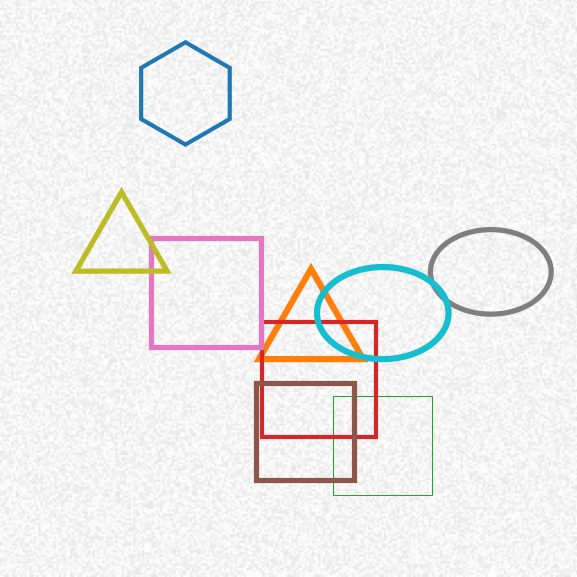[{"shape": "hexagon", "thickness": 2, "radius": 0.44, "center": [0.321, 0.837]}, {"shape": "triangle", "thickness": 3, "radius": 0.52, "center": [0.539, 0.429]}, {"shape": "square", "thickness": 0.5, "radius": 0.43, "center": [0.662, 0.228]}, {"shape": "square", "thickness": 2, "radius": 0.5, "center": [0.552, 0.342]}, {"shape": "square", "thickness": 2.5, "radius": 0.42, "center": [0.528, 0.253]}, {"shape": "square", "thickness": 2.5, "radius": 0.47, "center": [0.357, 0.493]}, {"shape": "oval", "thickness": 2.5, "radius": 0.52, "center": [0.85, 0.528]}, {"shape": "triangle", "thickness": 2.5, "radius": 0.46, "center": [0.21, 0.575]}, {"shape": "oval", "thickness": 3, "radius": 0.57, "center": [0.663, 0.457]}]